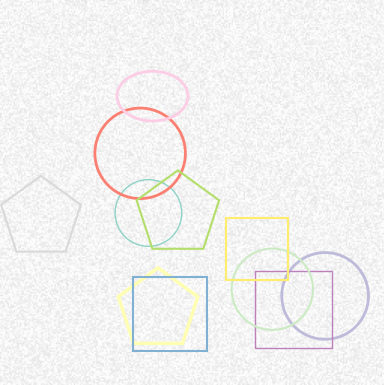[{"shape": "circle", "thickness": 1, "radius": 0.43, "center": [0.386, 0.447]}, {"shape": "pentagon", "thickness": 2.5, "radius": 0.54, "center": [0.411, 0.196]}, {"shape": "circle", "thickness": 2, "radius": 0.56, "center": [0.844, 0.231]}, {"shape": "circle", "thickness": 2, "radius": 0.59, "center": [0.364, 0.602]}, {"shape": "square", "thickness": 1.5, "radius": 0.48, "center": [0.442, 0.184]}, {"shape": "pentagon", "thickness": 1.5, "radius": 0.56, "center": [0.462, 0.445]}, {"shape": "oval", "thickness": 2, "radius": 0.46, "center": [0.396, 0.75]}, {"shape": "pentagon", "thickness": 1.5, "radius": 0.54, "center": [0.106, 0.434]}, {"shape": "square", "thickness": 1, "radius": 0.5, "center": [0.763, 0.196]}, {"shape": "circle", "thickness": 1.5, "radius": 0.53, "center": [0.707, 0.249]}, {"shape": "square", "thickness": 1.5, "radius": 0.4, "center": [0.667, 0.354]}]